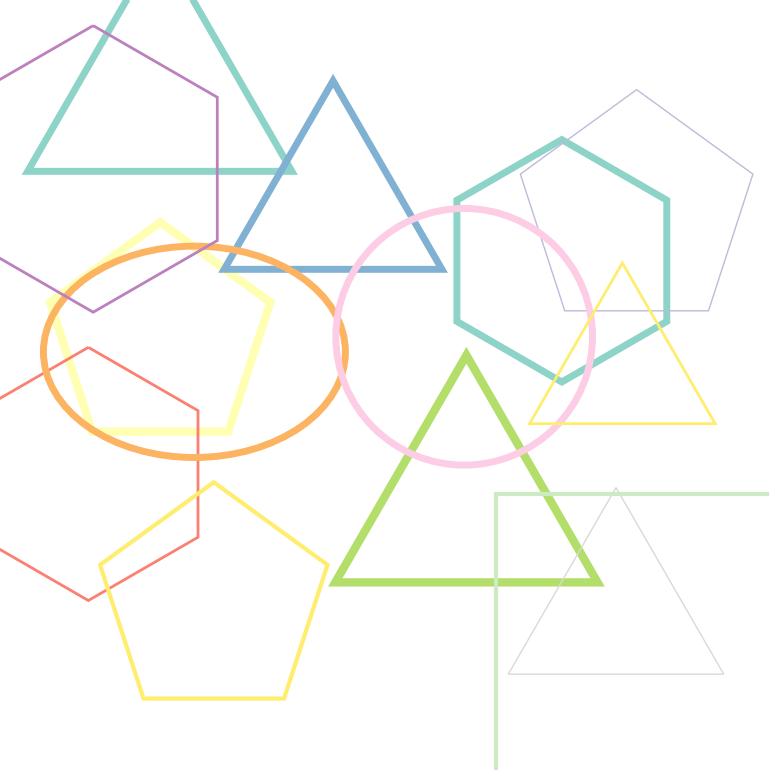[{"shape": "hexagon", "thickness": 2.5, "radius": 0.79, "center": [0.73, 0.661]}, {"shape": "triangle", "thickness": 2.5, "radius": 0.99, "center": [0.207, 0.877]}, {"shape": "pentagon", "thickness": 3, "radius": 0.75, "center": [0.208, 0.561]}, {"shape": "pentagon", "thickness": 0.5, "radius": 0.79, "center": [0.827, 0.725]}, {"shape": "hexagon", "thickness": 1, "radius": 0.82, "center": [0.115, 0.385]}, {"shape": "triangle", "thickness": 2.5, "radius": 0.82, "center": [0.433, 0.732]}, {"shape": "oval", "thickness": 2.5, "radius": 0.98, "center": [0.252, 0.543]}, {"shape": "triangle", "thickness": 3, "radius": 0.98, "center": [0.606, 0.342]}, {"shape": "circle", "thickness": 2.5, "radius": 0.83, "center": [0.603, 0.563]}, {"shape": "triangle", "thickness": 0.5, "radius": 0.81, "center": [0.8, 0.205]}, {"shape": "hexagon", "thickness": 1, "radius": 0.93, "center": [0.121, 0.781]}, {"shape": "square", "thickness": 1.5, "radius": 1.0, "center": [0.843, 0.16]}, {"shape": "pentagon", "thickness": 1.5, "radius": 0.78, "center": [0.278, 0.218]}, {"shape": "triangle", "thickness": 1, "radius": 0.7, "center": [0.808, 0.519]}]